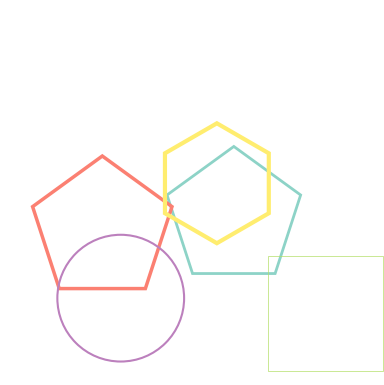[{"shape": "pentagon", "thickness": 2, "radius": 0.91, "center": [0.607, 0.437]}, {"shape": "pentagon", "thickness": 2.5, "radius": 0.95, "center": [0.266, 0.404]}, {"shape": "square", "thickness": 0.5, "radius": 0.74, "center": [0.845, 0.185]}, {"shape": "circle", "thickness": 1.5, "radius": 0.82, "center": [0.314, 0.226]}, {"shape": "hexagon", "thickness": 3, "radius": 0.78, "center": [0.563, 0.524]}]